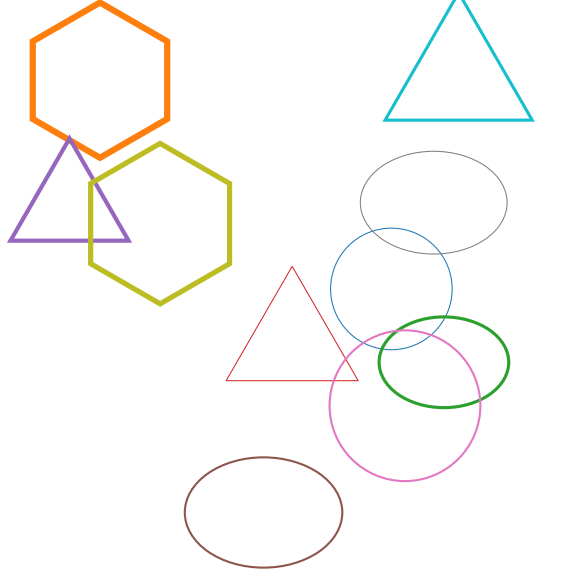[{"shape": "circle", "thickness": 0.5, "radius": 0.53, "center": [0.678, 0.499]}, {"shape": "hexagon", "thickness": 3, "radius": 0.67, "center": [0.173, 0.86]}, {"shape": "oval", "thickness": 1.5, "radius": 0.56, "center": [0.769, 0.372]}, {"shape": "triangle", "thickness": 0.5, "radius": 0.66, "center": [0.506, 0.406]}, {"shape": "triangle", "thickness": 2, "radius": 0.59, "center": [0.12, 0.641]}, {"shape": "oval", "thickness": 1, "radius": 0.68, "center": [0.456, 0.112]}, {"shape": "circle", "thickness": 1, "radius": 0.65, "center": [0.701, 0.297]}, {"shape": "oval", "thickness": 0.5, "radius": 0.64, "center": [0.751, 0.648]}, {"shape": "hexagon", "thickness": 2.5, "radius": 0.69, "center": [0.277, 0.612]}, {"shape": "triangle", "thickness": 1.5, "radius": 0.74, "center": [0.794, 0.865]}]